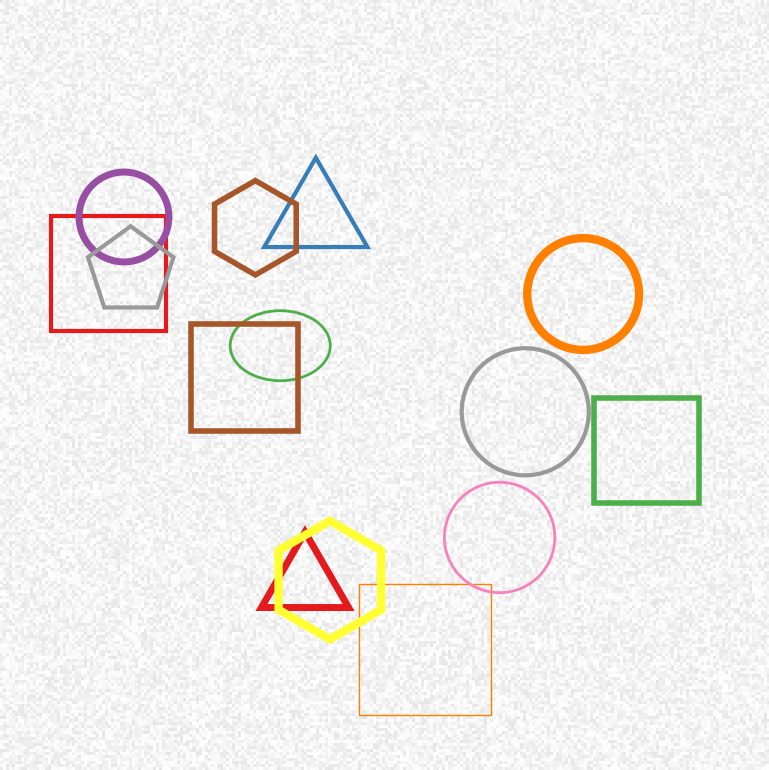[{"shape": "square", "thickness": 1.5, "radius": 0.37, "center": [0.141, 0.645]}, {"shape": "triangle", "thickness": 2.5, "radius": 0.33, "center": [0.396, 0.244]}, {"shape": "triangle", "thickness": 1.5, "radius": 0.39, "center": [0.41, 0.718]}, {"shape": "oval", "thickness": 1, "radius": 0.32, "center": [0.364, 0.551]}, {"shape": "square", "thickness": 2, "radius": 0.34, "center": [0.84, 0.415]}, {"shape": "circle", "thickness": 2.5, "radius": 0.29, "center": [0.161, 0.718]}, {"shape": "circle", "thickness": 3, "radius": 0.36, "center": [0.757, 0.618]}, {"shape": "square", "thickness": 0.5, "radius": 0.43, "center": [0.552, 0.156]}, {"shape": "hexagon", "thickness": 3, "radius": 0.38, "center": [0.428, 0.247]}, {"shape": "hexagon", "thickness": 2, "radius": 0.31, "center": [0.332, 0.704]}, {"shape": "square", "thickness": 2, "radius": 0.35, "center": [0.318, 0.51]}, {"shape": "circle", "thickness": 1, "radius": 0.36, "center": [0.649, 0.302]}, {"shape": "circle", "thickness": 1.5, "radius": 0.41, "center": [0.682, 0.465]}, {"shape": "pentagon", "thickness": 1.5, "radius": 0.29, "center": [0.17, 0.648]}]